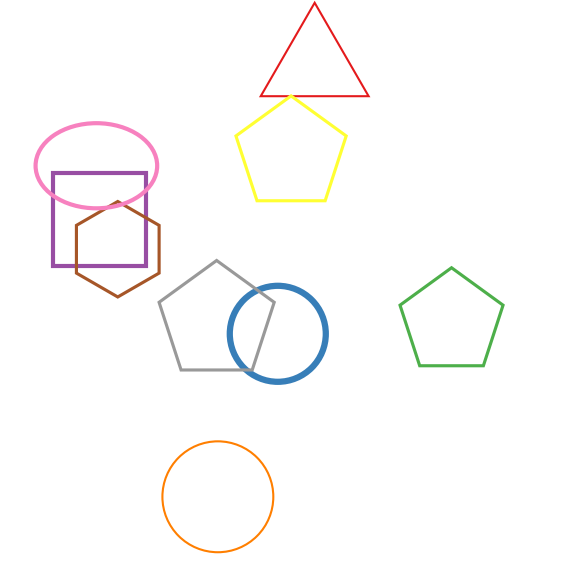[{"shape": "triangle", "thickness": 1, "radius": 0.54, "center": [0.545, 0.886]}, {"shape": "circle", "thickness": 3, "radius": 0.42, "center": [0.481, 0.421]}, {"shape": "pentagon", "thickness": 1.5, "radius": 0.47, "center": [0.782, 0.442]}, {"shape": "square", "thickness": 2, "radius": 0.4, "center": [0.173, 0.619]}, {"shape": "circle", "thickness": 1, "radius": 0.48, "center": [0.377, 0.139]}, {"shape": "pentagon", "thickness": 1.5, "radius": 0.5, "center": [0.504, 0.733]}, {"shape": "hexagon", "thickness": 1.5, "radius": 0.41, "center": [0.204, 0.568]}, {"shape": "oval", "thickness": 2, "radius": 0.53, "center": [0.167, 0.712]}, {"shape": "pentagon", "thickness": 1.5, "radius": 0.52, "center": [0.375, 0.443]}]